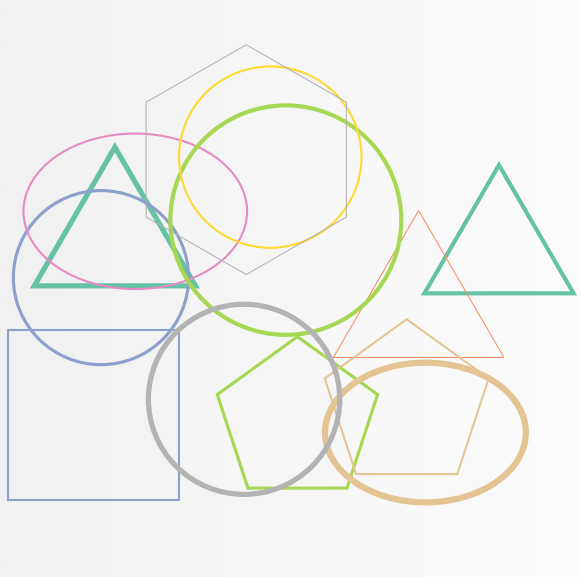[{"shape": "triangle", "thickness": 2, "radius": 0.74, "center": [0.858, 0.565]}, {"shape": "triangle", "thickness": 2.5, "radius": 0.8, "center": [0.198, 0.584]}, {"shape": "triangle", "thickness": 0.5, "radius": 0.85, "center": [0.72, 0.465]}, {"shape": "circle", "thickness": 1.5, "radius": 0.75, "center": [0.174, 0.518]}, {"shape": "square", "thickness": 1, "radius": 0.73, "center": [0.161, 0.281]}, {"shape": "oval", "thickness": 1, "radius": 0.96, "center": [0.233, 0.633]}, {"shape": "circle", "thickness": 2, "radius": 0.99, "center": [0.492, 0.618]}, {"shape": "pentagon", "thickness": 1.5, "radius": 0.72, "center": [0.512, 0.271]}, {"shape": "circle", "thickness": 1, "radius": 0.78, "center": [0.465, 0.727]}, {"shape": "oval", "thickness": 3, "radius": 0.86, "center": [0.732, 0.25]}, {"shape": "pentagon", "thickness": 1, "radius": 0.74, "center": [0.7, 0.298]}, {"shape": "hexagon", "thickness": 0.5, "radius": 0.99, "center": [0.424, 0.723]}, {"shape": "circle", "thickness": 2.5, "radius": 0.82, "center": [0.42, 0.308]}]